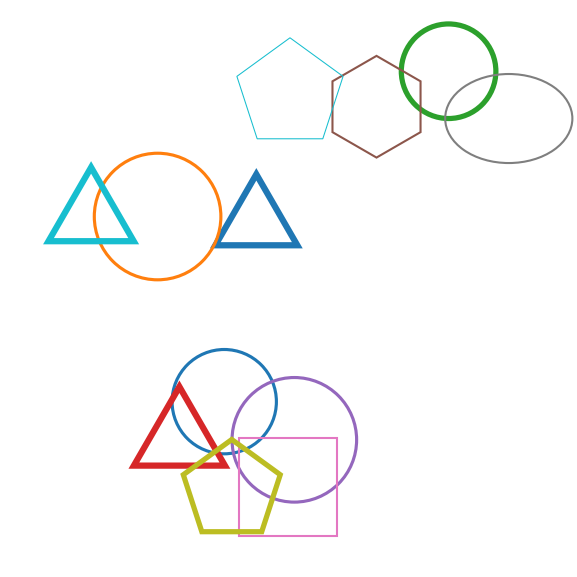[{"shape": "circle", "thickness": 1.5, "radius": 0.45, "center": [0.388, 0.304]}, {"shape": "triangle", "thickness": 3, "radius": 0.41, "center": [0.444, 0.615]}, {"shape": "circle", "thickness": 1.5, "radius": 0.55, "center": [0.273, 0.624]}, {"shape": "circle", "thickness": 2.5, "radius": 0.41, "center": [0.777, 0.876]}, {"shape": "triangle", "thickness": 3, "radius": 0.46, "center": [0.311, 0.238]}, {"shape": "circle", "thickness": 1.5, "radius": 0.54, "center": [0.51, 0.238]}, {"shape": "hexagon", "thickness": 1, "radius": 0.44, "center": [0.652, 0.814]}, {"shape": "square", "thickness": 1, "radius": 0.42, "center": [0.499, 0.156]}, {"shape": "oval", "thickness": 1, "radius": 0.55, "center": [0.881, 0.794]}, {"shape": "pentagon", "thickness": 2.5, "radius": 0.44, "center": [0.401, 0.15]}, {"shape": "pentagon", "thickness": 0.5, "radius": 0.48, "center": [0.502, 0.837]}, {"shape": "triangle", "thickness": 3, "radius": 0.43, "center": [0.158, 0.624]}]